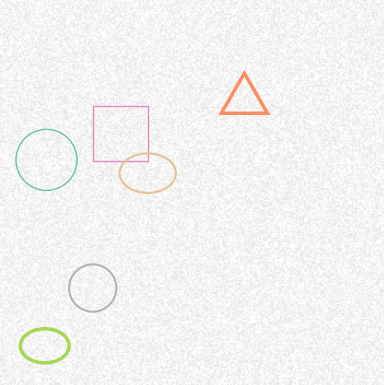[{"shape": "circle", "thickness": 1, "radius": 0.4, "center": [0.121, 0.585]}, {"shape": "triangle", "thickness": 2.5, "radius": 0.35, "center": [0.635, 0.74]}, {"shape": "square", "thickness": 1, "radius": 0.36, "center": [0.313, 0.653]}, {"shape": "oval", "thickness": 2.5, "radius": 0.32, "center": [0.116, 0.102]}, {"shape": "oval", "thickness": 1.5, "radius": 0.37, "center": [0.384, 0.55]}, {"shape": "circle", "thickness": 1.5, "radius": 0.31, "center": [0.241, 0.252]}]